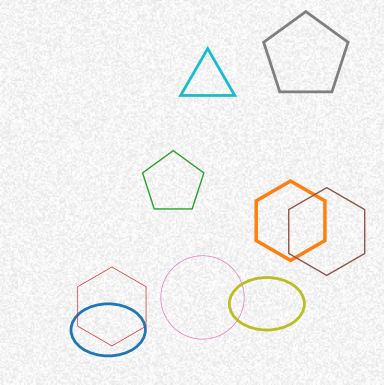[{"shape": "oval", "thickness": 2, "radius": 0.48, "center": [0.281, 0.143]}, {"shape": "hexagon", "thickness": 2.5, "radius": 0.52, "center": [0.755, 0.427]}, {"shape": "pentagon", "thickness": 1, "radius": 0.42, "center": [0.45, 0.525]}, {"shape": "hexagon", "thickness": 0.5, "radius": 0.51, "center": [0.291, 0.204]}, {"shape": "hexagon", "thickness": 1, "radius": 0.57, "center": [0.849, 0.399]}, {"shape": "circle", "thickness": 0.5, "radius": 0.54, "center": [0.526, 0.227]}, {"shape": "pentagon", "thickness": 2, "radius": 0.58, "center": [0.794, 0.855]}, {"shape": "oval", "thickness": 2, "radius": 0.49, "center": [0.693, 0.211]}, {"shape": "triangle", "thickness": 2, "radius": 0.41, "center": [0.539, 0.793]}]